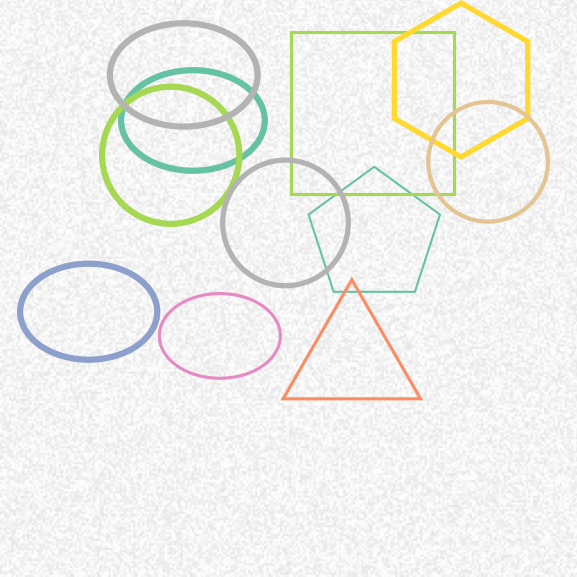[{"shape": "oval", "thickness": 3, "radius": 0.62, "center": [0.334, 0.791]}, {"shape": "pentagon", "thickness": 1, "radius": 0.6, "center": [0.648, 0.591]}, {"shape": "triangle", "thickness": 1.5, "radius": 0.69, "center": [0.609, 0.377]}, {"shape": "oval", "thickness": 3, "radius": 0.59, "center": [0.154, 0.459]}, {"shape": "oval", "thickness": 1.5, "radius": 0.52, "center": [0.381, 0.417]}, {"shape": "square", "thickness": 1.5, "radius": 0.7, "center": [0.645, 0.803]}, {"shape": "circle", "thickness": 3, "radius": 0.59, "center": [0.296, 0.73]}, {"shape": "hexagon", "thickness": 2.5, "radius": 0.67, "center": [0.798, 0.861]}, {"shape": "circle", "thickness": 2, "radius": 0.52, "center": [0.845, 0.719]}, {"shape": "oval", "thickness": 3, "radius": 0.64, "center": [0.318, 0.869]}, {"shape": "circle", "thickness": 2.5, "radius": 0.54, "center": [0.494, 0.613]}]